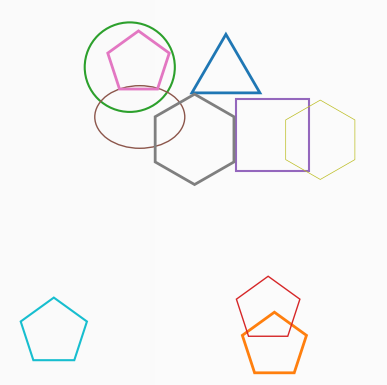[{"shape": "triangle", "thickness": 2, "radius": 0.51, "center": [0.583, 0.809]}, {"shape": "pentagon", "thickness": 2, "radius": 0.43, "center": [0.708, 0.102]}, {"shape": "circle", "thickness": 1.5, "radius": 0.58, "center": [0.335, 0.826]}, {"shape": "pentagon", "thickness": 1, "radius": 0.43, "center": [0.692, 0.196]}, {"shape": "square", "thickness": 1.5, "radius": 0.47, "center": [0.703, 0.649]}, {"shape": "oval", "thickness": 1, "radius": 0.58, "center": [0.361, 0.696]}, {"shape": "pentagon", "thickness": 2, "radius": 0.42, "center": [0.357, 0.836]}, {"shape": "hexagon", "thickness": 2, "radius": 0.59, "center": [0.502, 0.638]}, {"shape": "hexagon", "thickness": 0.5, "radius": 0.52, "center": [0.827, 0.637]}, {"shape": "pentagon", "thickness": 1.5, "radius": 0.45, "center": [0.139, 0.137]}]